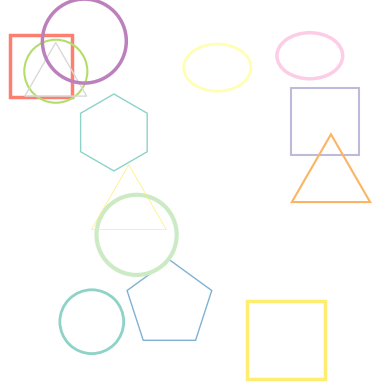[{"shape": "circle", "thickness": 2, "radius": 0.41, "center": [0.238, 0.164]}, {"shape": "hexagon", "thickness": 1, "radius": 0.5, "center": [0.296, 0.656]}, {"shape": "oval", "thickness": 2, "radius": 0.44, "center": [0.564, 0.825]}, {"shape": "square", "thickness": 1.5, "radius": 0.44, "center": [0.844, 0.684]}, {"shape": "square", "thickness": 2.5, "radius": 0.4, "center": [0.106, 0.828]}, {"shape": "pentagon", "thickness": 1, "radius": 0.58, "center": [0.44, 0.21]}, {"shape": "triangle", "thickness": 1.5, "radius": 0.59, "center": [0.86, 0.534]}, {"shape": "circle", "thickness": 1.5, "radius": 0.41, "center": [0.145, 0.815]}, {"shape": "oval", "thickness": 2.5, "radius": 0.43, "center": [0.805, 0.855]}, {"shape": "triangle", "thickness": 1, "radius": 0.46, "center": [0.145, 0.797]}, {"shape": "circle", "thickness": 2.5, "radius": 0.55, "center": [0.219, 0.893]}, {"shape": "circle", "thickness": 3, "radius": 0.52, "center": [0.355, 0.39]}, {"shape": "square", "thickness": 2.5, "radius": 0.51, "center": [0.744, 0.117]}, {"shape": "triangle", "thickness": 0.5, "radius": 0.56, "center": [0.335, 0.46]}]